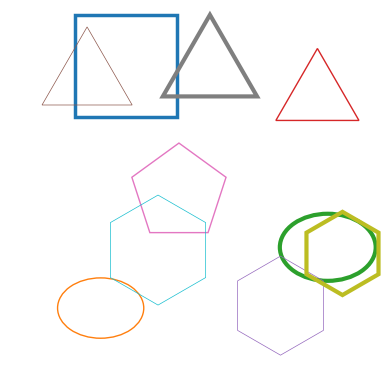[{"shape": "square", "thickness": 2.5, "radius": 0.66, "center": [0.327, 0.829]}, {"shape": "oval", "thickness": 1, "radius": 0.56, "center": [0.261, 0.2]}, {"shape": "oval", "thickness": 3, "radius": 0.62, "center": [0.851, 0.358]}, {"shape": "triangle", "thickness": 1, "radius": 0.62, "center": [0.824, 0.749]}, {"shape": "hexagon", "thickness": 0.5, "radius": 0.64, "center": [0.729, 0.206]}, {"shape": "triangle", "thickness": 0.5, "radius": 0.68, "center": [0.226, 0.795]}, {"shape": "pentagon", "thickness": 1, "radius": 0.64, "center": [0.465, 0.5]}, {"shape": "triangle", "thickness": 3, "radius": 0.71, "center": [0.545, 0.82]}, {"shape": "hexagon", "thickness": 3, "radius": 0.54, "center": [0.89, 0.342]}, {"shape": "hexagon", "thickness": 0.5, "radius": 0.71, "center": [0.41, 0.35]}]